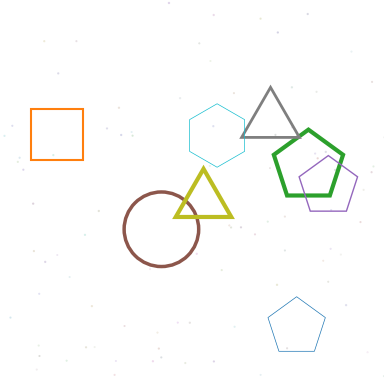[{"shape": "pentagon", "thickness": 0.5, "radius": 0.39, "center": [0.771, 0.151]}, {"shape": "square", "thickness": 1.5, "radius": 0.34, "center": [0.148, 0.65]}, {"shape": "pentagon", "thickness": 3, "radius": 0.47, "center": [0.801, 0.569]}, {"shape": "pentagon", "thickness": 1, "radius": 0.4, "center": [0.853, 0.516]}, {"shape": "circle", "thickness": 2.5, "radius": 0.48, "center": [0.419, 0.405]}, {"shape": "triangle", "thickness": 2, "radius": 0.43, "center": [0.703, 0.686]}, {"shape": "triangle", "thickness": 3, "radius": 0.42, "center": [0.529, 0.478]}, {"shape": "hexagon", "thickness": 0.5, "radius": 0.41, "center": [0.564, 0.648]}]